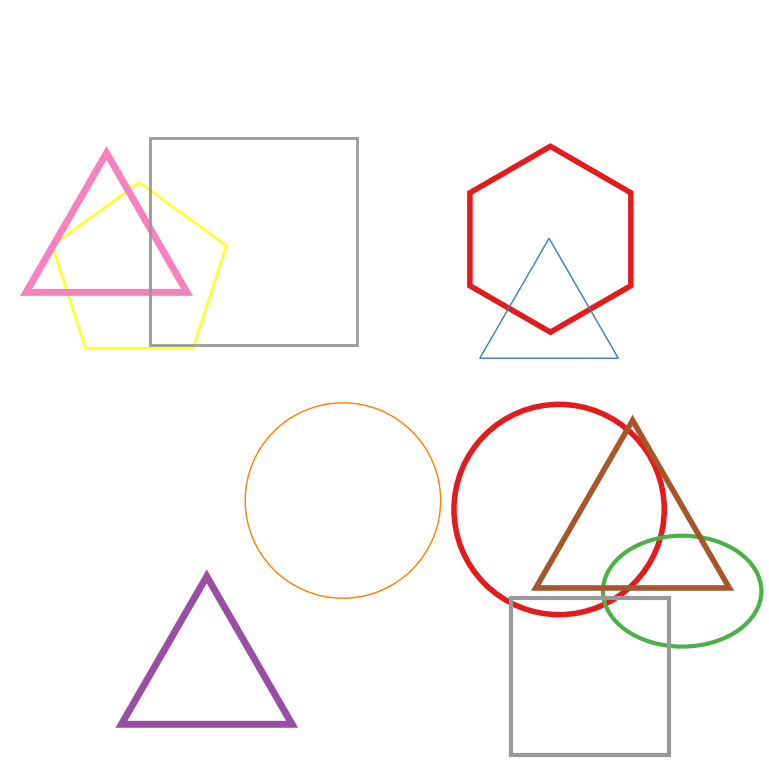[{"shape": "hexagon", "thickness": 2, "radius": 0.6, "center": [0.715, 0.689]}, {"shape": "circle", "thickness": 2, "radius": 0.68, "center": [0.726, 0.338]}, {"shape": "triangle", "thickness": 0.5, "radius": 0.52, "center": [0.713, 0.587]}, {"shape": "oval", "thickness": 1.5, "radius": 0.51, "center": [0.886, 0.232]}, {"shape": "triangle", "thickness": 2.5, "radius": 0.64, "center": [0.269, 0.123]}, {"shape": "circle", "thickness": 0.5, "radius": 0.63, "center": [0.445, 0.35]}, {"shape": "pentagon", "thickness": 1, "radius": 0.59, "center": [0.181, 0.644]}, {"shape": "triangle", "thickness": 2, "radius": 0.73, "center": [0.822, 0.309]}, {"shape": "triangle", "thickness": 2.5, "radius": 0.6, "center": [0.138, 0.681]}, {"shape": "square", "thickness": 1, "radius": 0.67, "center": [0.329, 0.687]}, {"shape": "square", "thickness": 1.5, "radius": 0.51, "center": [0.766, 0.121]}]